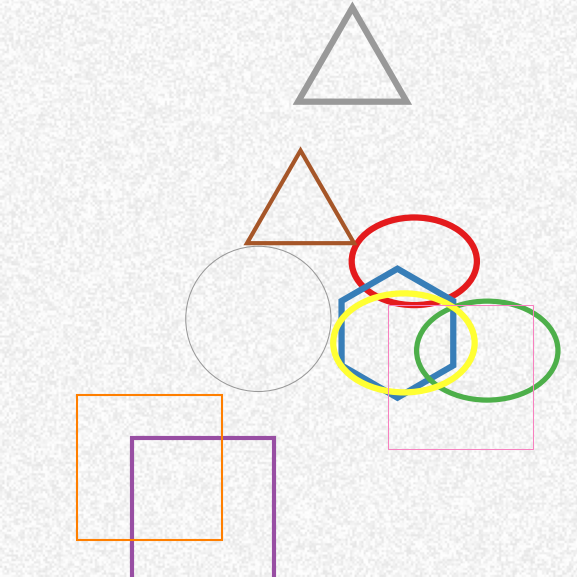[{"shape": "oval", "thickness": 3, "radius": 0.54, "center": [0.717, 0.547]}, {"shape": "hexagon", "thickness": 3, "radius": 0.56, "center": [0.688, 0.422]}, {"shape": "oval", "thickness": 2.5, "radius": 0.61, "center": [0.844, 0.392]}, {"shape": "square", "thickness": 2, "radius": 0.62, "center": [0.351, 0.117]}, {"shape": "square", "thickness": 1, "radius": 0.63, "center": [0.259, 0.19]}, {"shape": "oval", "thickness": 3, "radius": 0.61, "center": [0.699, 0.405]}, {"shape": "triangle", "thickness": 2, "radius": 0.53, "center": [0.52, 0.632]}, {"shape": "square", "thickness": 0.5, "radius": 0.63, "center": [0.798, 0.347]}, {"shape": "circle", "thickness": 0.5, "radius": 0.63, "center": [0.447, 0.447]}, {"shape": "triangle", "thickness": 3, "radius": 0.54, "center": [0.61, 0.877]}]